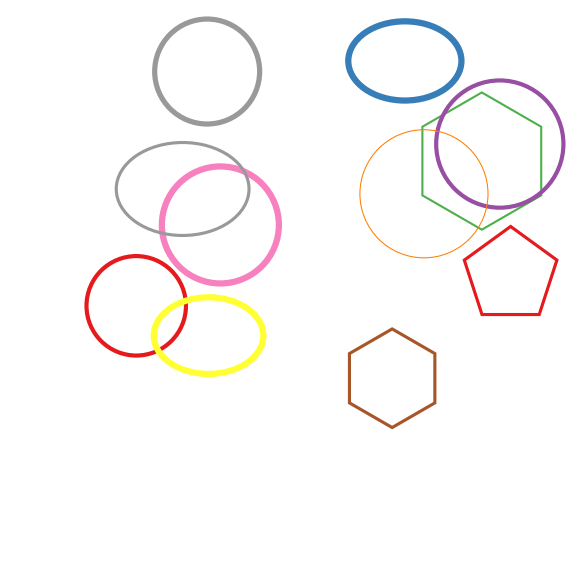[{"shape": "pentagon", "thickness": 1.5, "radius": 0.42, "center": [0.884, 0.523]}, {"shape": "circle", "thickness": 2, "radius": 0.43, "center": [0.236, 0.47]}, {"shape": "oval", "thickness": 3, "radius": 0.49, "center": [0.701, 0.894]}, {"shape": "hexagon", "thickness": 1, "radius": 0.59, "center": [0.834, 0.72]}, {"shape": "circle", "thickness": 2, "radius": 0.55, "center": [0.865, 0.75]}, {"shape": "circle", "thickness": 0.5, "radius": 0.55, "center": [0.734, 0.664]}, {"shape": "oval", "thickness": 3, "radius": 0.47, "center": [0.361, 0.418]}, {"shape": "hexagon", "thickness": 1.5, "radius": 0.43, "center": [0.679, 0.344]}, {"shape": "circle", "thickness": 3, "radius": 0.51, "center": [0.382, 0.61]}, {"shape": "circle", "thickness": 2.5, "radius": 0.45, "center": [0.359, 0.875]}, {"shape": "oval", "thickness": 1.5, "radius": 0.57, "center": [0.316, 0.672]}]